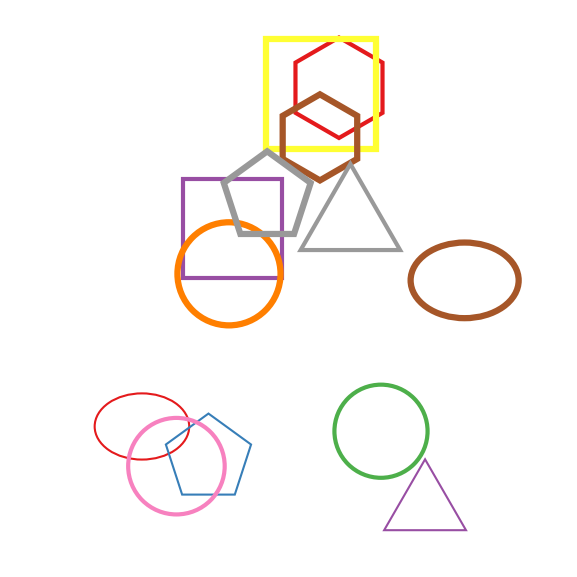[{"shape": "oval", "thickness": 1, "radius": 0.41, "center": [0.246, 0.261]}, {"shape": "hexagon", "thickness": 2, "radius": 0.44, "center": [0.587, 0.847]}, {"shape": "pentagon", "thickness": 1, "radius": 0.39, "center": [0.361, 0.205]}, {"shape": "circle", "thickness": 2, "radius": 0.4, "center": [0.66, 0.252]}, {"shape": "triangle", "thickness": 1, "radius": 0.41, "center": [0.736, 0.122]}, {"shape": "square", "thickness": 2, "radius": 0.43, "center": [0.403, 0.603]}, {"shape": "circle", "thickness": 3, "radius": 0.45, "center": [0.397, 0.525]}, {"shape": "square", "thickness": 3, "radius": 0.48, "center": [0.556, 0.836]}, {"shape": "hexagon", "thickness": 3, "radius": 0.37, "center": [0.554, 0.761]}, {"shape": "oval", "thickness": 3, "radius": 0.47, "center": [0.805, 0.514]}, {"shape": "circle", "thickness": 2, "radius": 0.42, "center": [0.306, 0.192]}, {"shape": "pentagon", "thickness": 3, "radius": 0.4, "center": [0.463, 0.658]}, {"shape": "triangle", "thickness": 2, "radius": 0.5, "center": [0.607, 0.616]}]